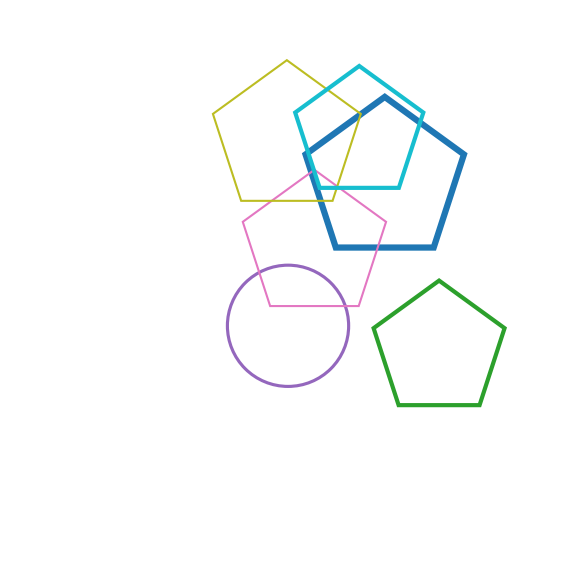[{"shape": "pentagon", "thickness": 3, "radius": 0.72, "center": [0.666, 0.687]}, {"shape": "pentagon", "thickness": 2, "radius": 0.6, "center": [0.76, 0.394]}, {"shape": "circle", "thickness": 1.5, "radius": 0.52, "center": [0.499, 0.435]}, {"shape": "pentagon", "thickness": 1, "radius": 0.65, "center": [0.544, 0.575]}, {"shape": "pentagon", "thickness": 1, "radius": 0.67, "center": [0.497, 0.76]}, {"shape": "pentagon", "thickness": 2, "radius": 0.58, "center": [0.622, 0.768]}]